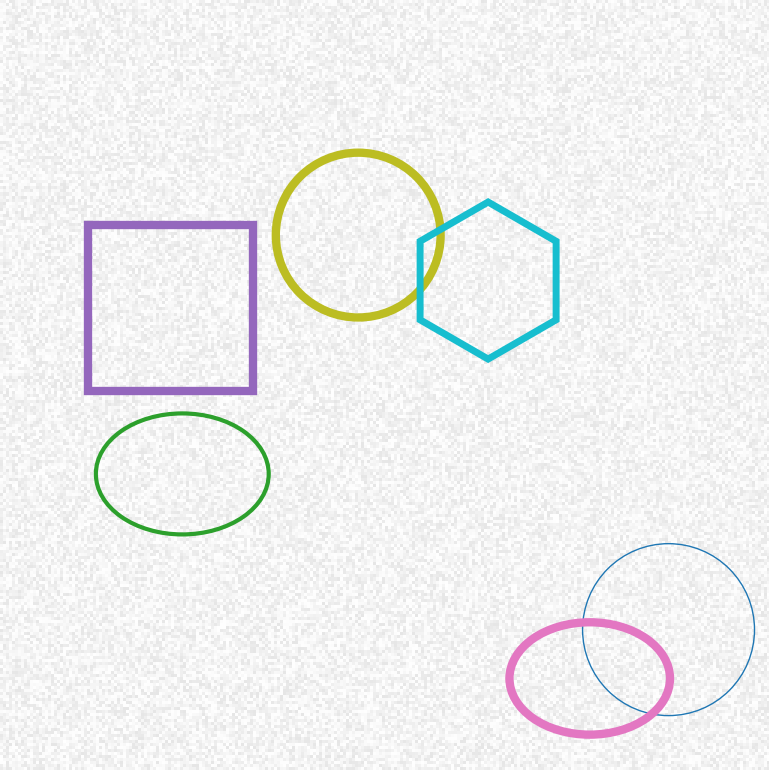[{"shape": "circle", "thickness": 0.5, "radius": 0.56, "center": [0.868, 0.182]}, {"shape": "oval", "thickness": 1.5, "radius": 0.56, "center": [0.237, 0.385]}, {"shape": "square", "thickness": 3, "radius": 0.54, "center": [0.221, 0.6]}, {"shape": "oval", "thickness": 3, "radius": 0.52, "center": [0.766, 0.119]}, {"shape": "circle", "thickness": 3, "radius": 0.54, "center": [0.465, 0.695]}, {"shape": "hexagon", "thickness": 2.5, "radius": 0.51, "center": [0.634, 0.636]}]